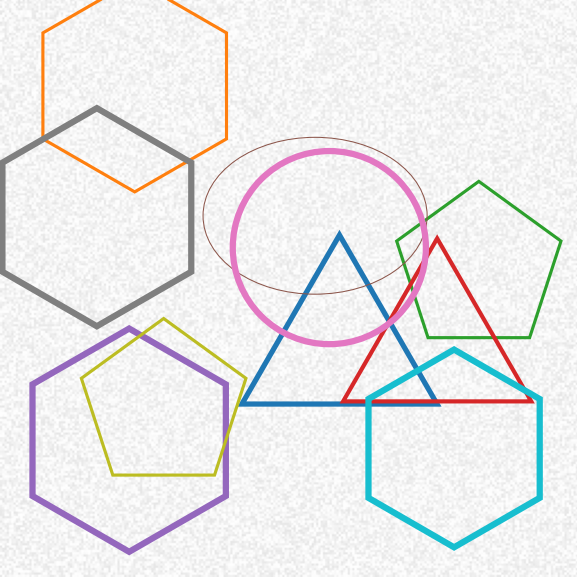[{"shape": "triangle", "thickness": 2.5, "radius": 0.98, "center": [0.588, 0.397]}, {"shape": "hexagon", "thickness": 1.5, "radius": 0.92, "center": [0.233, 0.85]}, {"shape": "pentagon", "thickness": 1.5, "radius": 0.75, "center": [0.829, 0.535]}, {"shape": "triangle", "thickness": 2, "radius": 0.94, "center": [0.757, 0.398]}, {"shape": "hexagon", "thickness": 3, "radius": 0.97, "center": [0.224, 0.237]}, {"shape": "oval", "thickness": 0.5, "radius": 0.97, "center": [0.546, 0.626]}, {"shape": "circle", "thickness": 3, "radius": 0.84, "center": [0.57, 0.57]}, {"shape": "hexagon", "thickness": 3, "radius": 0.94, "center": [0.168, 0.623]}, {"shape": "pentagon", "thickness": 1.5, "radius": 0.75, "center": [0.283, 0.298]}, {"shape": "hexagon", "thickness": 3, "radius": 0.86, "center": [0.786, 0.223]}]